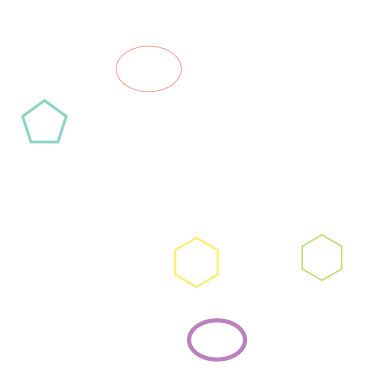[{"shape": "pentagon", "thickness": 2, "radius": 0.3, "center": [0.115, 0.679]}, {"shape": "oval", "thickness": 0.5, "radius": 0.42, "center": [0.386, 0.821]}, {"shape": "hexagon", "thickness": 1, "radius": 0.3, "center": [0.836, 0.331]}, {"shape": "oval", "thickness": 3, "radius": 0.36, "center": [0.564, 0.117]}, {"shape": "hexagon", "thickness": 1.5, "radius": 0.32, "center": [0.51, 0.319]}]